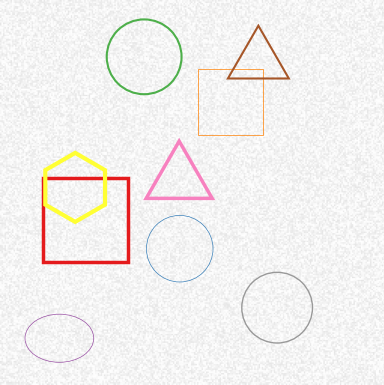[{"shape": "square", "thickness": 2.5, "radius": 0.55, "center": [0.222, 0.428]}, {"shape": "circle", "thickness": 0.5, "radius": 0.43, "center": [0.467, 0.354]}, {"shape": "circle", "thickness": 1.5, "radius": 0.49, "center": [0.374, 0.852]}, {"shape": "oval", "thickness": 0.5, "radius": 0.45, "center": [0.154, 0.121]}, {"shape": "square", "thickness": 0.5, "radius": 0.43, "center": [0.599, 0.734]}, {"shape": "hexagon", "thickness": 3, "radius": 0.45, "center": [0.195, 0.513]}, {"shape": "triangle", "thickness": 1.5, "radius": 0.46, "center": [0.671, 0.842]}, {"shape": "triangle", "thickness": 2.5, "radius": 0.5, "center": [0.465, 0.534]}, {"shape": "circle", "thickness": 1, "radius": 0.46, "center": [0.72, 0.201]}]